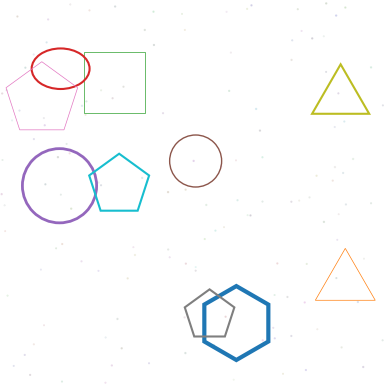[{"shape": "hexagon", "thickness": 3, "radius": 0.48, "center": [0.614, 0.161]}, {"shape": "triangle", "thickness": 0.5, "radius": 0.45, "center": [0.897, 0.265]}, {"shape": "square", "thickness": 0.5, "radius": 0.4, "center": [0.298, 0.787]}, {"shape": "oval", "thickness": 1.5, "radius": 0.38, "center": [0.157, 0.821]}, {"shape": "circle", "thickness": 2, "radius": 0.48, "center": [0.155, 0.518]}, {"shape": "circle", "thickness": 1, "radius": 0.34, "center": [0.508, 0.582]}, {"shape": "pentagon", "thickness": 0.5, "radius": 0.49, "center": [0.109, 0.742]}, {"shape": "pentagon", "thickness": 1.5, "radius": 0.34, "center": [0.544, 0.181]}, {"shape": "triangle", "thickness": 1.5, "radius": 0.43, "center": [0.885, 0.747]}, {"shape": "pentagon", "thickness": 1.5, "radius": 0.41, "center": [0.309, 0.519]}]